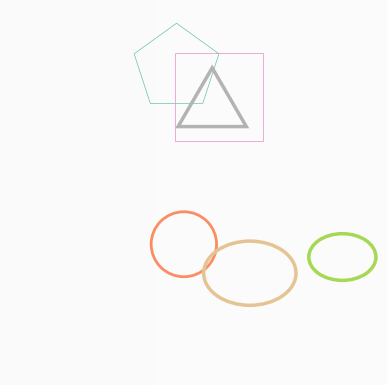[{"shape": "pentagon", "thickness": 0.5, "radius": 0.58, "center": [0.456, 0.825]}, {"shape": "circle", "thickness": 2, "radius": 0.42, "center": [0.474, 0.366]}, {"shape": "square", "thickness": 0.5, "radius": 0.57, "center": [0.565, 0.748]}, {"shape": "oval", "thickness": 2.5, "radius": 0.43, "center": [0.884, 0.332]}, {"shape": "oval", "thickness": 2.5, "radius": 0.6, "center": [0.645, 0.29]}, {"shape": "triangle", "thickness": 2.5, "radius": 0.51, "center": [0.548, 0.722]}]